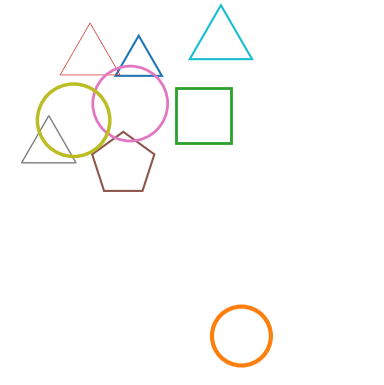[{"shape": "triangle", "thickness": 1.5, "radius": 0.35, "center": [0.36, 0.838]}, {"shape": "circle", "thickness": 3, "radius": 0.38, "center": [0.627, 0.127]}, {"shape": "square", "thickness": 2, "radius": 0.36, "center": [0.528, 0.7]}, {"shape": "triangle", "thickness": 0.5, "radius": 0.45, "center": [0.234, 0.85]}, {"shape": "pentagon", "thickness": 1.5, "radius": 0.42, "center": [0.32, 0.573]}, {"shape": "circle", "thickness": 2, "radius": 0.49, "center": [0.338, 0.731]}, {"shape": "triangle", "thickness": 1, "radius": 0.41, "center": [0.127, 0.618]}, {"shape": "circle", "thickness": 2.5, "radius": 0.47, "center": [0.191, 0.688]}, {"shape": "triangle", "thickness": 1.5, "radius": 0.47, "center": [0.574, 0.893]}]